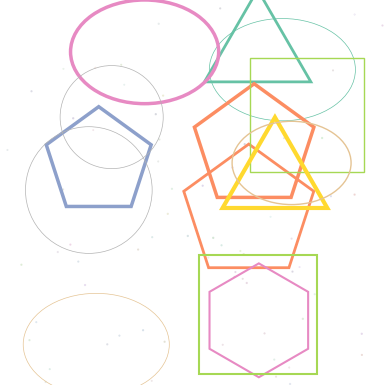[{"shape": "oval", "thickness": 0.5, "radius": 0.95, "center": [0.733, 0.819]}, {"shape": "triangle", "thickness": 2, "radius": 0.8, "center": [0.669, 0.867]}, {"shape": "pentagon", "thickness": 2, "radius": 0.89, "center": [0.646, 0.448]}, {"shape": "pentagon", "thickness": 2.5, "radius": 0.82, "center": [0.66, 0.619]}, {"shape": "pentagon", "thickness": 2.5, "radius": 0.72, "center": [0.256, 0.58]}, {"shape": "oval", "thickness": 2.5, "radius": 0.96, "center": [0.376, 0.865]}, {"shape": "hexagon", "thickness": 1.5, "radius": 0.74, "center": [0.672, 0.168]}, {"shape": "square", "thickness": 1, "radius": 0.74, "center": [0.798, 0.702]}, {"shape": "square", "thickness": 1.5, "radius": 0.77, "center": [0.67, 0.184]}, {"shape": "triangle", "thickness": 3, "radius": 0.79, "center": [0.714, 0.538]}, {"shape": "oval", "thickness": 1, "radius": 0.77, "center": [0.757, 0.577]}, {"shape": "oval", "thickness": 0.5, "radius": 0.95, "center": [0.25, 0.105]}, {"shape": "circle", "thickness": 0.5, "radius": 0.67, "center": [0.29, 0.696]}, {"shape": "circle", "thickness": 0.5, "radius": 0.82, "center": [0.231, 0.506]}]